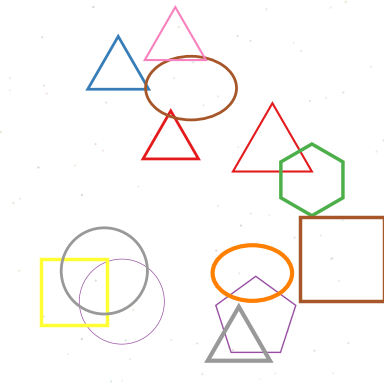[{"shape": "triangle", "thickness": 2, "radius": 0.42, "center": [0.444, 0.629]}, {"shape": "triangle", "thickness": 1.5, "radius": 0.59, "center": [0.708, 0.614]}, {"shape": "triangle", "thickness": 2, "radius": 0.46, "center": [0.307, 0.814]}, {"shape": "hexagon", "thickness": 2.5, "radius": 0.47, "center": [0.81, 0.533]}, {"shape": "circle", "thickness": 0.5, "radius": 0.55, "center": [0.316, 0.217]}, {"shape": "pentagon", "thickness": 1, "radius": 0.55, "center": [0.664, 0.173]}, {"shape": "oval", "thickness": 3, "radius": 0.52, "center": [0.655, 0.291]}, {"shape": "square", "thickness": 2.5, "radius": 0.43, "center": [0.192, 0.241]}, {"shape": "oval", "thickness": 2, "radius": 0.59, "center": [0.496, 0.771]}, {"shape": "square", "thickness": 2.5, "radius": 0.55, "center": [0.888, 0.328]}, {"shape": "triangle", "thickness": 1.5, "radius": 0.46, "center": [0.455, 0.89]}, {"shape": "triangle", "thickness": 3, "radius": 0.47, "center": [0.62, 0.11]}, {"shape": "circle", "thickness": 2, "radius": 0.56, "center": [0.271, 0.296]}]